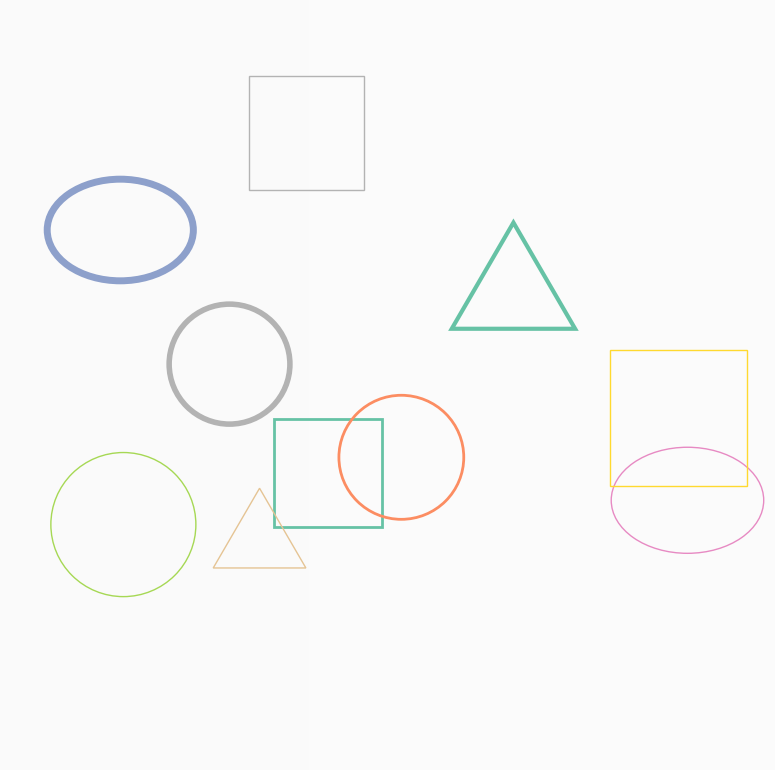[{"shape": "square", "thickness": 1, "radius": 0.35, "center": [0.423, 0.386]}, {"shape": "triangle", "thickness": 1.5, "radius": 0.46, "center": [0.662, 0.619]}, {"shape": "circle", "thickness": 1, "radius": 0.4, "center": [0.518, 0.406]}, {"shape": "oval", "thickness": 2.5, "radius": 0.47, "center": [0.155, 0.701]}, {"shape": "oval", "thickness": 0.5, "radius": 0.49, "center": [0.887, 0.35]}, {"shape": "circle", "thickness": 0.5, "radius": 0.47, "center": [0.159, 0.319]}, {"shape": "square", "thickness": 0.5, "radius": 0.44, "center": [0.875, 0.457]}, {"shape": "triangle", "thickness": 0.5, "radius": 0.35, "center": [0.335, 0.297]}, {"shape": "square", "thickness": 0.5, "radius": 0.37, "center": [0.395, 0.827]}, {"shape": "circle", "thickness": 2, "radius": 0.39, "center": [0.296, 0.527]}]